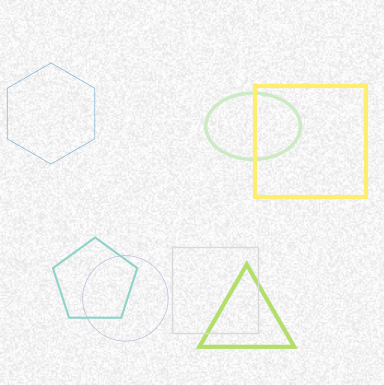[{"shape": "pentagon", "thickness": 1.5, "radius": 0.58, "center": [0.247, 0.268]}, {"shape": "circle", "thickness": 0.5, "radius": 0.56, "center": [0.326, 0.225]}, {"shape": "hexagon", "thickness": 0.5, "radius": 0.66, "center": [0.132, 0.705]}, {"shape": "triangle", "thickness": 3, "radius": 0.71, "center": [0.641, 0.17]}, {"shape": "square", "thickness": 1, "radius": 0.55, "center": [0.558, 0.247]}, {"shape": "oval", "thickness": 2.5, "radius": 0.62, "center": [0.658, 0.672]}, {"shape": "square", "thickness": 3, "radius": 0.72, "center": [0.808, 0.632]}]